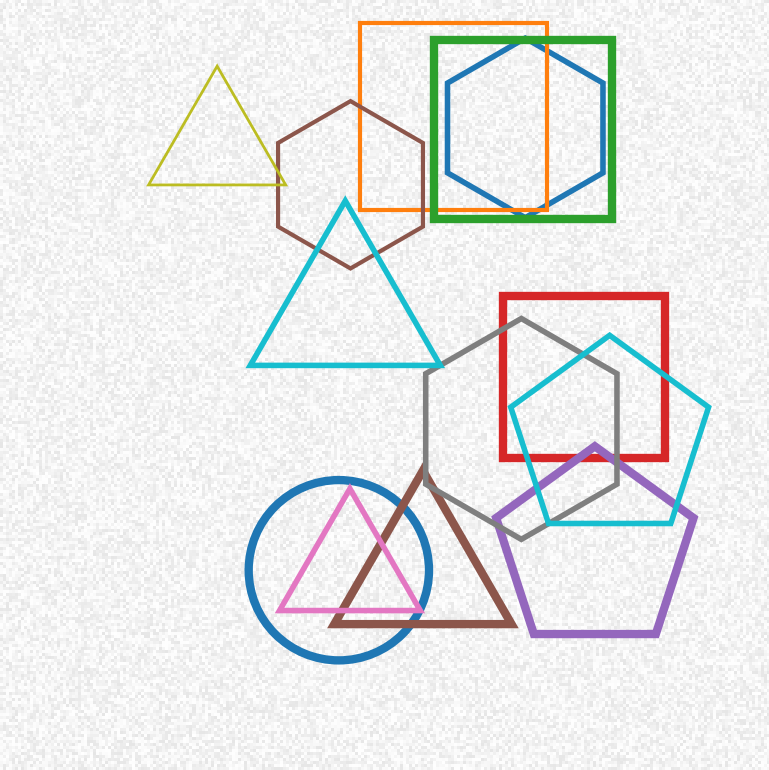[{"shape": "circle", "thickness": 3, "radius": 0.59, "center": [0.44, 0.259]}, {"shape": "hexagon", "thickness": 2, "radius": 0.58, "center": [0.682, 0.834]}, {"shape": "square", "thickness": 1.5, "radius": 0.61, "center": [0.589, 0.849]}, {"shape": "square", "thickness": 3, "radius": 0.58, "center": [0.679, 0.832]}, {"shape": "square", "thickness": 3, "radius": 0.52, "center": [0.758, 0.51]}, {"shape": "pentagon", "thickness": 3, "radius": 0.67, "center": [0.773, 0.286]}, {"shape": "triangle", "thickness": 3, "radius": 0.66, "center": [0.549, 0.256]}, {"shape": "hexagon", "thickness": 1.5, "radius": 0.54, "center": [0.455, 0.76]}, {"shape": "triangle", "thickness": 2, "radius": 0.53, "center": [0.454, 0.26]}, {"shape": "hexagon", "thickness": 2, "radius": 0.72, "center": [0.677, 0.443]}, {"shape": "triangle", "thickness": 1, "radius": 0.51, "center": [0.282, 0.811]}, {"shape": "pentagon", "thickness": 2, "radius": 0.68, "center": [0.792, 0.429]}, {"shape": "triangle", "thickness": 2, "radius": 0.71, "center": [0.448, 0.597]}]